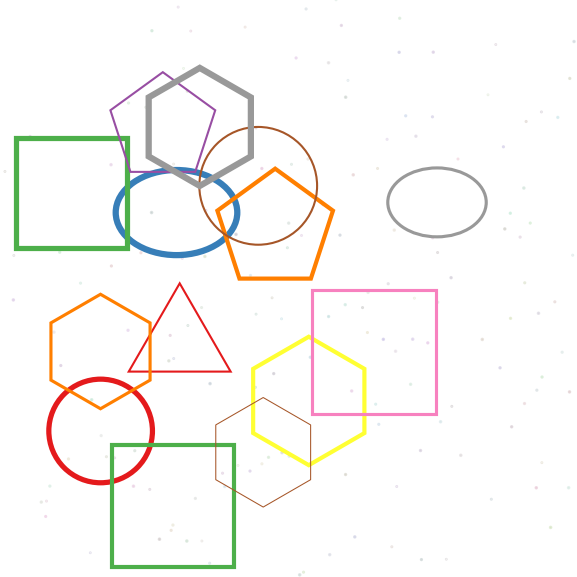[{"shape": "circle", "thickness": 2.5, "radius": 0.45, "center": [0.174, 0.253]}, {"shape": "triangle", "thickness": 1, "radius": 0.51, "center": [0.311, 0.407]}, {"shape": "oval", "thickness": 3, "radius": 0.53, "center": [0.306, 0.631]}, {"shape": "square", "thickness": 2, "radius": 0.53, "center": [0.299, 0.123]}, {"shape": "square", "thickness": 2.5, "radius": 0.48, "center": [0.124, 0.665]}, {"shape": "pentagon", "thickness": 1, "radius": 0.48, "center": [0.282, 0.779]}, {"shape": "hexagon", "thickness": 1.5, "radius": 0.5, "center": [0.174, 0.39]}, {"shape": "pentagon", "thickness": 2, "radius": 0.53, "center": [0.476, 0.602]}, {"shape": "hexagon", "thickness": 2, "radius": 0.56, "center": [0.535, 0.305]}, {"shape": "hexagon", "thickness": 0.5, "radius": 0.47, "center": [0.456, 0.216]}, {"shape": "circle", "thickness": 1, "radius": 0.51, "center": [0.447, 0.677]}, {"shape": "square", "thickness": 1.5, "radius": 0.54, "center": [0.647, 0.389]}, {"shape": "hexagon", "thickness": 3, "radius": 0.51, "center": [0.346, 0.779]}, {"shape": "oval", "thickness": 1.5, "radius": 0.43, "center": [0.757, 0.649]}]